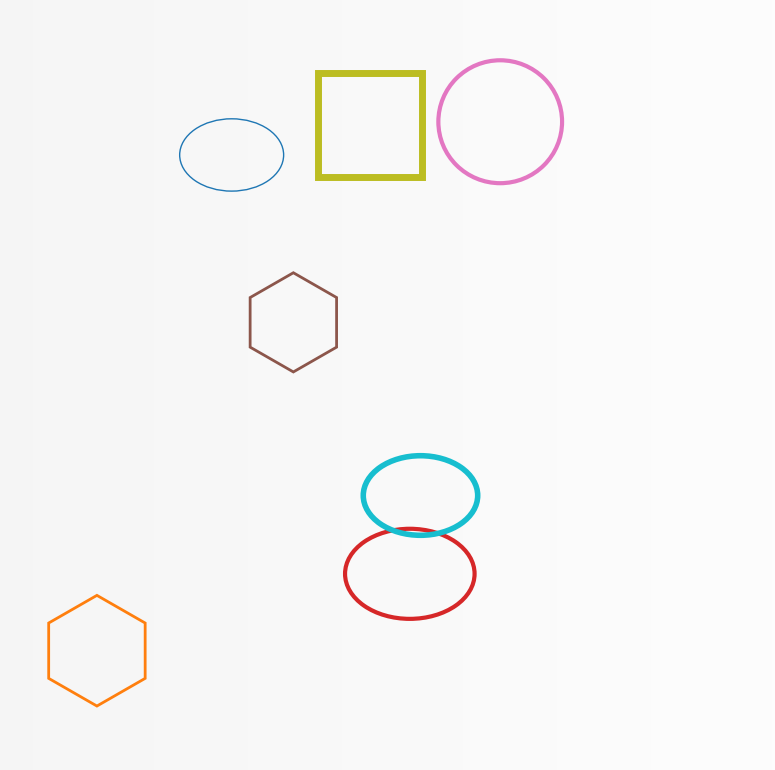[{"shape": "oval", "thickness": 0.5, "radius": 0.34, "center": [0.299, 0.799]}, {"shape": "hexagon", "thickness": 1, "radius": 0.36, "center": [0.125, 0.155]}, {"shape": "oval", "thickness": 1.5, "radius": 0.42, "center": [0.529, 0.255]}, {"shape": "hexagon", "thickness": 1, "radius": 0.32, "center": [0.379, 0.581]}, {"shape": "circle", "thickness": 1.5, "radius": 0.4, "center": [0.645, 0.842]}, {"shape": "square", "thickness": 2.5, "radius": 0.34, "center": [0.477, 0.837]}, {"shape": "oval", "thickness": 2, "radius": 0.37, "center": [0.543, 0.356]}]